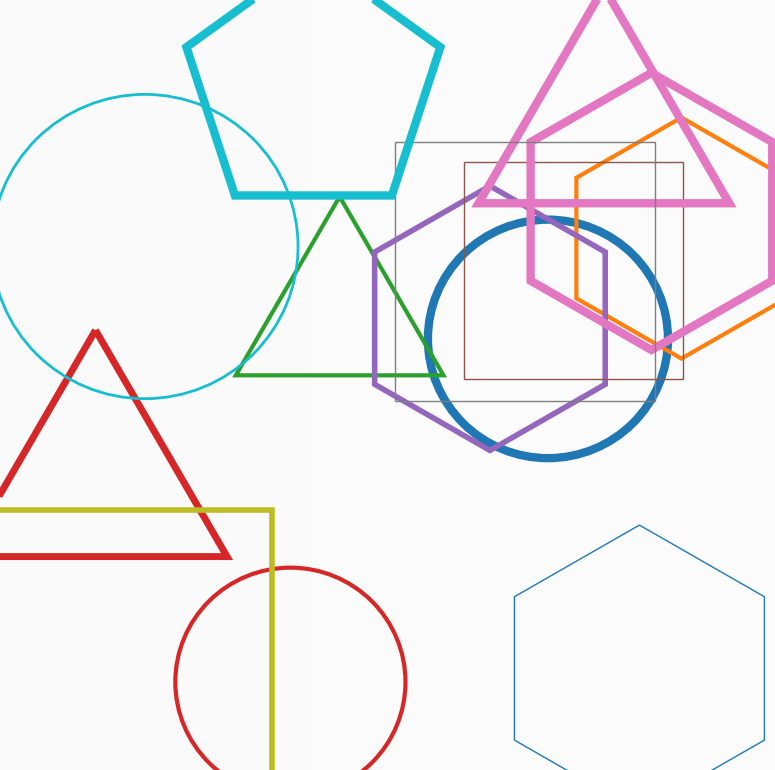[{"shape": "hexagon", "thickness": 0.5, "radius": 0.93, "center": [0.825, 0.132]}, {"shape": "circle", "thickness": 3, "radius": 0.77, "center": [0.707, 0.56]}, {"shape": "hexagon", "thickness": 1.5, "radius": 0.78, "center": [0.879, 0.691]}, {"shape": "triangle", "thickness": 1.5, "radius": 0.77, "center": [0.438, 0.59]}, {"shape": "triangle", "thickness": 2.5, "radius": 0.98, "center": [0.123, 0.375]}, {"shape": "circle", "thickness": 1.5, "radius": 0.74, "center": [0.375, 0.114]}, {"shape": "hexagon", "thickness": 2, "radius": 0.86, "center": [0.632, 0.587]}, {"shape": "square", "thickness": 0.5, "radius": 0.71, "center": [0.741, 0.649]}, {"shape": "triangle", "thickness": 3, "radius": 0.93, "center": [0.779, 0.829]}, {"shape": "hexagon", "thickness": 3, "radius": 0.9, "center": [0.841, 0.725]}, {"shape": "square", "thickness": 0.5, "radius": 0.84, "center": [0.677, 0.647]}, {"shape": "square", "thickness": 2, "radius": 0.95, "center": [0.161, 0.148]}, {"shape": "pentagon", "thickness": 3, "radius": 0.86, "center": [0.404, 0.886]}, {"shape": "circle", "thickness": 1, "radius": 0.99, "center": [0.187, 0.68]}]